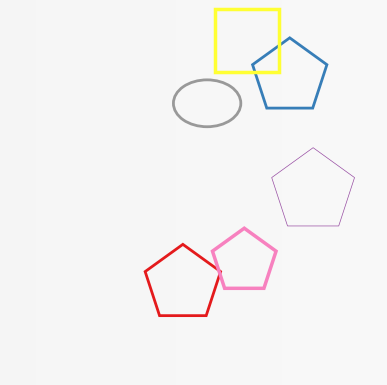[{"shape": "pentagon", "thickness": 2, "radius": 0.51, "center": [0.472, 0.263]}, {"shape": "pentagon", "thickness": 2, "radius": 0.5, "center": [0.748, 0.801]}, {"shape": "pentagon", "thickness": 0.5, "radius": 0.56, "center": [0.808, 0.504]}, {"shape": "square", "thickness": 2.5, "radius": 0.41, "center": [0.639, 0.894]}, {"shape": "pentagon", "thickness": 2.5, "radius": 0.43, "center": [0.63, 0.321]}, {"shape": "oval", "thickness": 2, "radius": 0.43, "center": [0.534, 0.732]}]